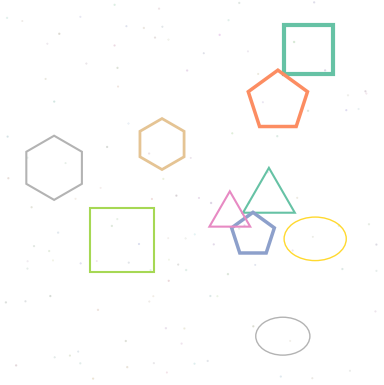[{"shape": "square", "thickness": 3, "radius": 0.32, "center": [0.801, 0.871]}, {"shape": "triangle", "thickness": 1.5, "radius": 0.39, "center": [0.698, 0.486]}, {"shape": "pentagon", "thickness": 2.5, "radius": 0.4, "center": [0.722, 0.737]}, {"shape": "pentagon", "thickness": 2.5, "radius": 0.29, "center": [0.657, 0.39]}, {"shape": "triangle", "thickness": 1.5, "radius": 0.31, "center": [0.597, 0.442]}, {"shape": "square", "thickness": 1.5, "radius": 0.42, "center": [0.317, 0.377]}, {"shape": "oval", "thickness": 1, "radius": 0.4, "center": [0.819, 0.38]}, {"shape": "hexagon", "thickness": 2, "radius": 0.33, "center": [0.421, 0.626]}, {"shape": "hexagon", "thickness": 1.5, "radius": 0.42, "center": [0.141, 0.564]}, {"shape": "oval", "thickness": 1, "radius": 0.35, "center": [0.735, 0.127]}]